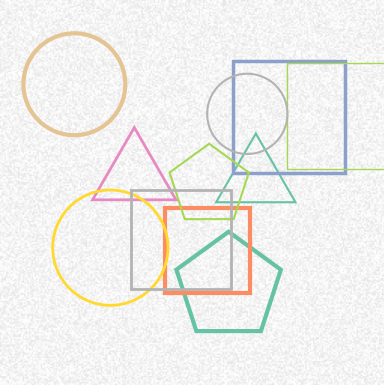[{"shape": "triangle", "thickness": 1.5, "radius": 0.59, "center": [0.664, 0.534]}, {"shape": "pentagon", "thickness": 3, "radius": 0.71, "center": [0.594, 0.255]}, {"shape": "square", "thickness": 3, "radius": 0.55, "center": [0.539, 0.349]}, {"shape": "square", "thickness": 2.5, "radius": 0.73, "center": [0.751, 0.697]}, {"shape": "triangle", "thickness": 2, "radius": 0.63, "center": [0.349, 0.544]}, {"shape": "square", "thickness": 1, "radius": 0.69, "center": [0.882, 0.699]}, {"shape": "pentagon", "thickness": 1.5, "radius": 0.54, "center": [0.543, 0.518]}, {"shape": "circle", "thickness": 2, "radius": 0.75, "center": [0.287, 0.357]}, {"shape": "circle", "thickness": 3, "radius": 0.66, "center": [0.193, 0.781]}, {"shape": "square", "thickness": 2, "radius": 0.64, "center": [0.47, 0.377]}, {"shape": "circle", "thickness": 1.5, "radius": 0.52, "center": [0.642, 0.704]}]